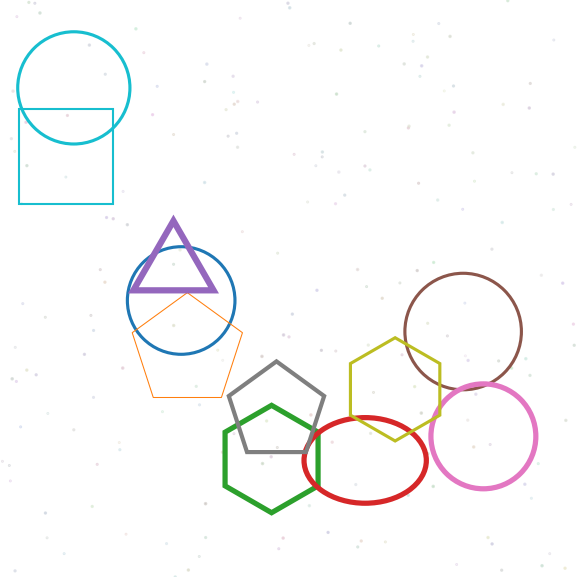[{"shape": "circle", "thickness": 1.5, "radius": 0.47, "center": [0.314, 0.479]}, {"shape": "pentagon", "thickness": 0.5, "radius": 0.5, "center": [0.324, 0.392]}, {"shape": "hexagon", "thickness": 2.5, "radius": 0.46, "center": [0.47, 0.204]}, {"shape": "oval", "thickness": 2.5, "radius": 0.53, "center": [0.632, 0.202]}, {"shape": "triangle", "thickness": 3, "radius": 0.4, "center": [0.3, 0.537]}, {"shape": "circle", "thickness": 1.5, "radius": 0.5, "center": [0.802, 0.425]}, {"shape": "circle", "thickness": 2.5, "radius": 0.45, "center": [0.837, 0.244]}, {"shape": "pentagon", "thickness": 2, "radius": 0.43, "center": [0.479, 0.287]}, {"shape": "hexagon", "thickness": 1.5, "radius": 0.45, "center": [0.684, 0.325]}, {"shape": "circle", "thickness": 1.5, "radius": 0.49, "center": [0.128, 0.847]}, {"shape": "square", "thickness": 1, "radius": 0.41, "center": [0.114, 0.728]}]